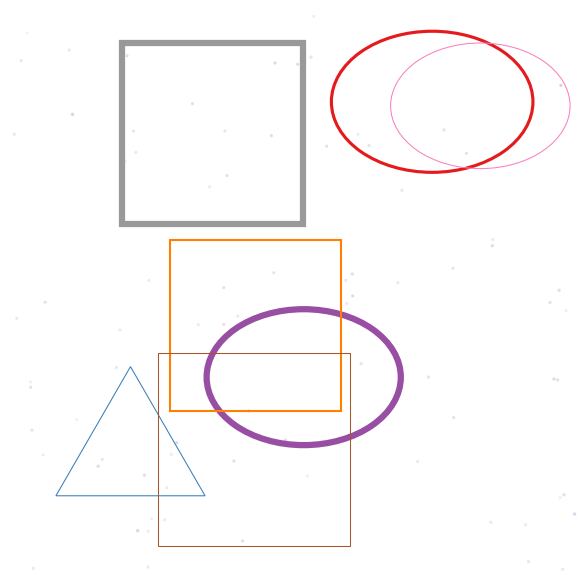[{"shape": "oval", "thickness": 1.5, "radius": 0.87, "center": [0.748, 0.823]}, {"shape": "triangle", "thickness": 0.5, "radius": 0.75, "center": [0.226, 0.215]}, {"shape": "oval", "thickness": 3, "radius": 0.84, "center": [0.526, 0.346]}, {"shape": "square", "thickness": 1, "radius": 0.74, "center": [0.442, 0.435]}, {"shape": "square", "thickness": 0.5, "radius": 0.83, "center": [0.44, 0.221]}, {"shape": "oval", "thickness": 0.5, "radius": 0.78, "center": [0.832, 0.816]}, {"shape": "square", "thickness": 3, "radius": 0.78, "center": [0.368, 0.768]}]